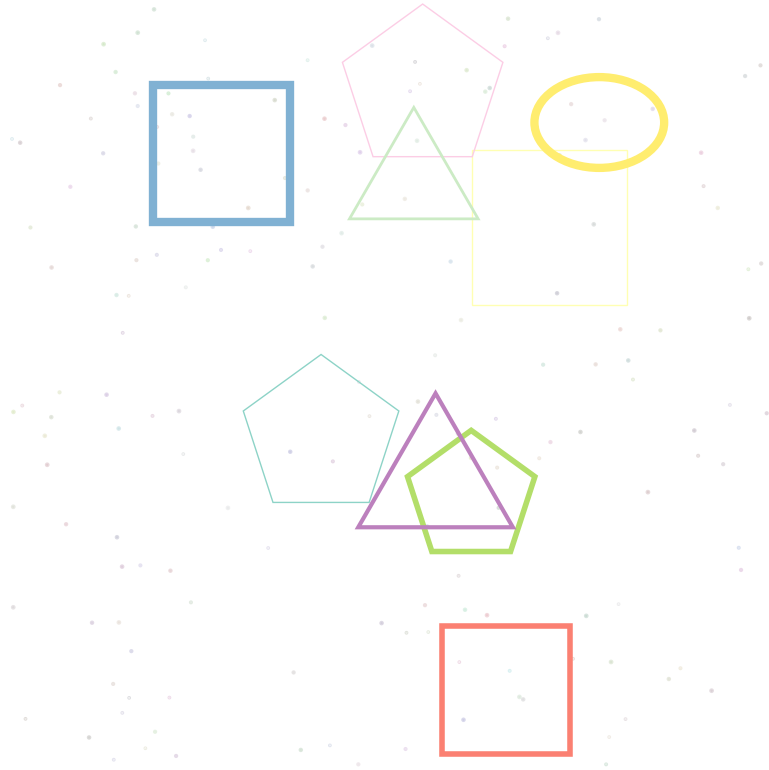[{"shape": "pentagon", "thickness": 0.5, "radius": 0.53, "center": [0.417, 0.433]}, {"shape": "square", "thickness": 0.5, "radius": 0.5, "center": [0.713, 0.705]}, {"shape": "square", "thickness": 2, "radius": 0.41, "center": [0.657, 0.104]}, {"shape": "square", "thickness": 3, "radius": 0.45, "center": [0.287, 0.8]}, {"shape": "pentagon", "thickness": 2, "radius": 0.43, "center": [0.612, 0.354]}, {"shape": "pentagon", "thickness": 0.5, "radius": 0.55, "center": [0.549, 0.885]}, {"shape": "triangle", "thickness": 1.5, "radius": 0.58, "center": [0.566, 0.373]}, {"shape": "triangle", "thickness": 1, "radius": 0.48, "center": [0.537, 0.764]}, {"shape": "oval", "thickness": 3, "radius": 0.42, "center": [0.778, 0.841]}]